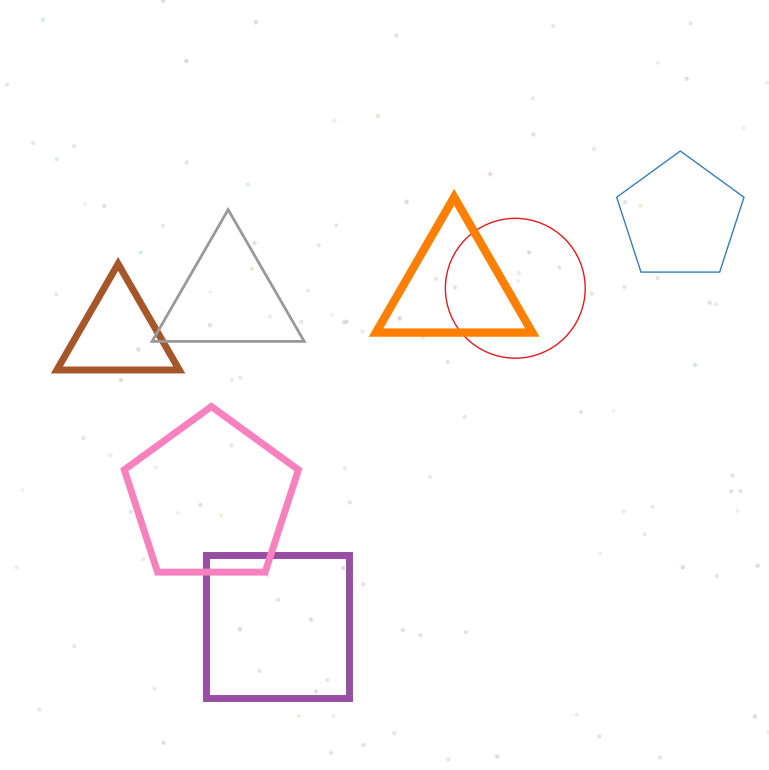[{"shape": "circle", "thickness": 0.5, "radius": 0.45, "center": [0.669, 0.626]}, {"shape": "pentagon", "thickness": 0.5, "radius": 0.43, "center": [0.884, 0.717]}, {"shape": "square", "thickness": 2.5, "radius": 0.46, "center": [0.36, 0.186]}, {"shape": "triangle", "thickness": 3, "radius": 0.59, "center": [0.59, 0.627]}, {"shape": "triangle", "thickness": 2.5, "radius": 0.46, "center": [0.153, 0.565]}, {"shape": "pentagon", "thickness": 2.5, "radius": 0.59, "center": [0.275, 0.353]}, {"shape": "triangle", "thickness": 1, "radius": 0.57, "center": [0.296, 0.614]}]